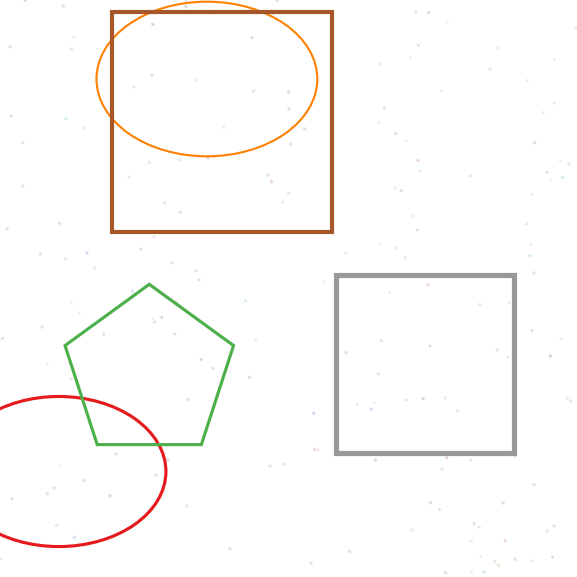[{"shape": "oval", "thickness": 1.5, "radius": 0.93, "center": [0.102, 0.183]}, {"shape": "pentagon", "thickness": 1.5, "radius": 0.77, "center": [0.259, 0.353]}, {"shape": "oval", "thickness": 1, "radius": 0.96, "center": [0.358, 0.862]}, {"shape": "square", "thickness": 2, "radius": 0.95, "center": [0.385, 0.788]}, {"shape": "square", "thickness": 2.5, "radius": 0.77, "center": [0.736, 0.369]}]